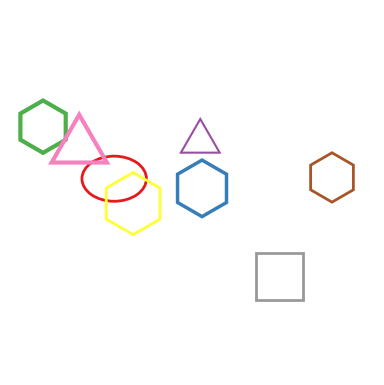[{"shape": "oval", "thickness": 2, "radius": 0.42, "center": [0.297, 0.536]}, {"shape": "hexagon", "thickness": 2.5, "radius": 0.37, "center": [0.525, 0.511]}, {"shape": "hexagon", "thickness": 3, "radius": 0.34, "center": [0.112, 0.671]}, {"shape": "triangle", "thickness": 1.5, "radius": 0.29, "center": [0.52, 0.633]}, {"shape": "hexagon", "thickness": 2, "radius": 0.4, "center": [0.346, 0.471]}, {"shape": "hexagon", "thickness": 2, "radius": 0.32, "center": [0.862, 0.539]}, {"shape": "triangle", "thickness": 3, "radius": 0.41, "center": [0.206, 0.619]}, {"shape": "square", "thickness": 2, "radius": 0.3, "center": [0.725, 0.283]}]